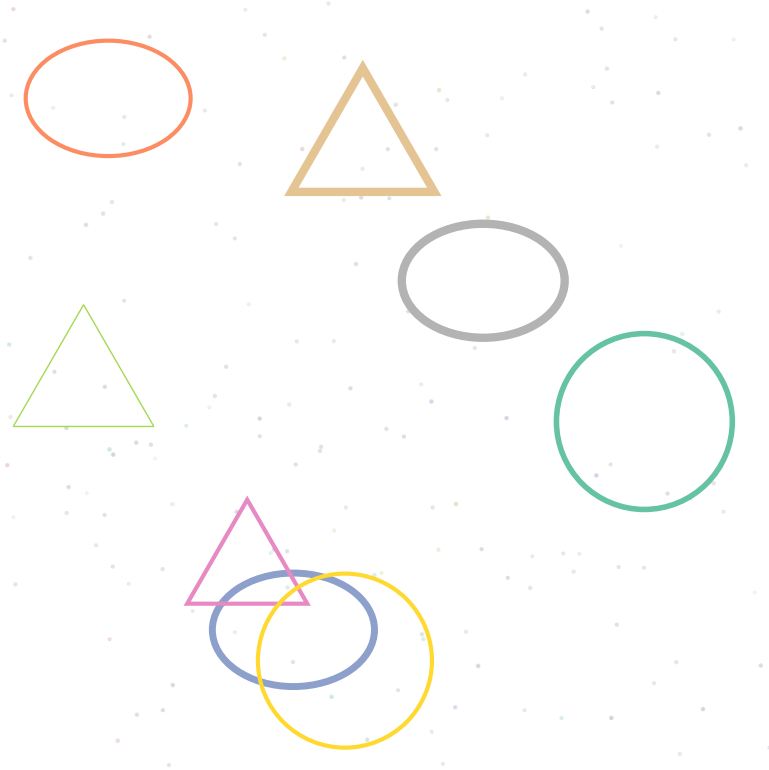[{"shape": "circle", "thickness": 2, "radius": 0.57, "center": [0.837, 0.453]}, {"shape": "oval", "thickness": 1.5, "radius": 0.54, "center": [0.14, 0.872]}, {"shape": "oval", "thickness": 2.5, "radius": 0.53, "center": [0.381, 0.182]}, {"shape": "triangle", "thickness": 1.5, "radius": 0.45, "center": [0.321, 0.261]}, {"shape": "triangle", "thickness": 0.5, "radius": 0.53, "center": [0.109, 0.499]}, {"shape": "circle", "thickness": 1.5, "radius": 0.57, "center": [0.448, 0.142]}, {"shape": "triangle", "thickness": 3, "radius": 0.54, "center": [0.471, 0.804]}, {"shape": "oval", "thickness": 3, "radius": 0.53, "center": [0.628, 0.635]}]